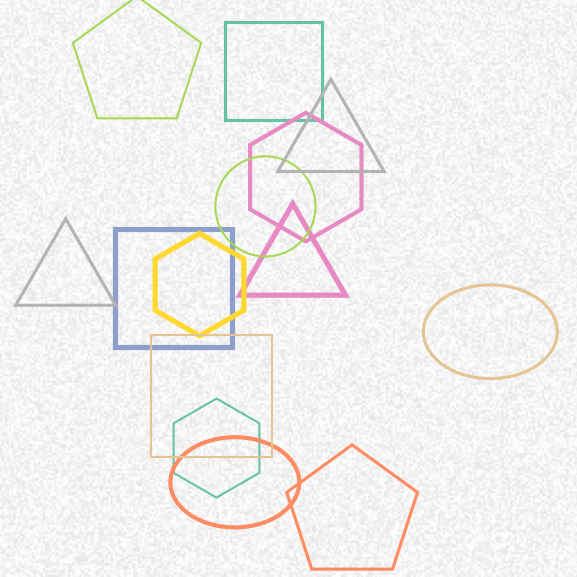[{"shape": "square", "thickness": 1.5, "radius": 0.42, "center": [0.474, 0.876]}, {"shape": "hexagon", "thickness": 1, "radius": 0.43, "center": [0.375, 0.223]}, {"shape": "oval", "thickness": 2, "radius": 0.56, "center": [0.407, 0.164]}, {"shape": "pentagon", "thickness": 1.5, "radius": 0.6, "center": [0.61, 0.11]}, {"shape": "square", "thickness": 2.5, "radius": 0.51, "center": [0.301, 0.5]}, {"shape": "triangle", "thickness": 2.5, "radius": 0.53, "center": [0.507, 0.541]}, {"shape": "hexagon", "thickness": 2, "radius": 0.56, "center": [0.53, 0.692]}, {"shape": "pentagon", "thickness": 1, "radius": 0.58, "center": [0.237, 0.889]}, {"shape": "circle", "thickness": 1, "radius": 0.43, "center": [0.46, 0.642]}, {"shape": "hexagon", "thickness": 2.5, "radius": 0.44, "center": [0.346, 0.506]}, {"shape": "square", "thickness": 1, "radius": 0.53, "center": [0.366, 0.313]}, {"shape": "oval", "thickness": 1.5, "radius": 0.58, "center": [0.849, 0.425]}, {"shape": "triangle", "thickness": 1.5, "radius": 0.5, "center": [0.114, 0.52]}, {"shape": "triangle", "thickness": 1.5, "radius": 0.53, "center": [0.573, 0.755]}]